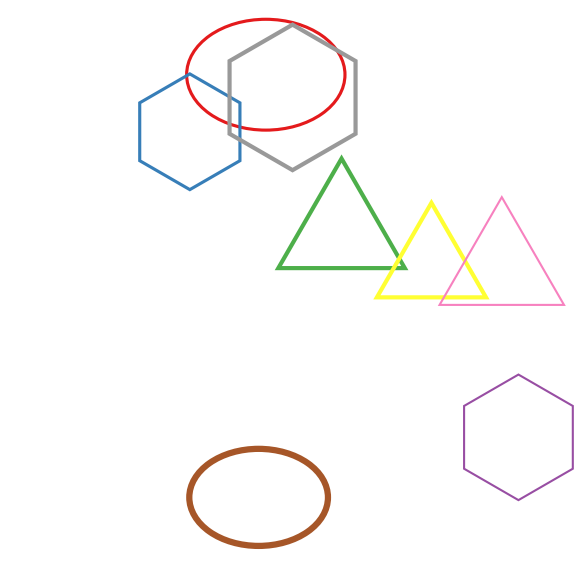[{"shape": "oval", "thickness": 1.5, "radius": 0.69, "center": [0.46, 0.87]}, {"shape": "hexagon", "thickness": 1.5, "radius": 0.5, "center": [0.329, 0.771]}, {"shape": "triangle", "thickness": 2, "radius": 0.63, "center": [0.591, 0.598]}, {"shape": "hexagon", "thickness": 1, "radius": 0.54, "center": [0.898, 0.242]}, {"shape": "triangle", "thickness": 2, "radius": 0.55, "center": [0.747, 0.539]}, {"shape": "oval", "thickness": 3, "radius": 0.6, "center": [0.448, 0.138]}, {"shape": "triangle", "thickness": 1, "radius": 0.62, "center": [0.869, 0.533]}, {"shape": "hexagon", "thickness": 2, "radius": 0.63, "center": [0.507, 0.83]}]